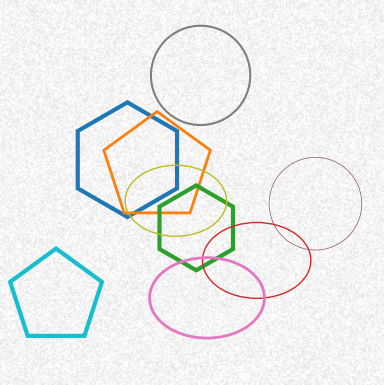[{"shape": "hexagon", "thickness": 3, "radius": 0.74, "center": [0.331, 0.585]}, {"shape": "pentagon", "thickness": 2, "radius": 0.73, "center": [0.408, 0.565]}, {"shape": "hexagon", "thickness": 3, "radius": 0.55, "center": [0.51, 0.408]}, {"shape": "oval", "thickness": 1, "radius": 0.7, "center": [0.667, 0.324]}, {"shape": "circle", "thickness": 0.5, "radius": 0.6, "center": [0.819, 0.471]}, {"shape": "oval", "thickness": 2, "radius": 0.75, "center": [0.538, 0.226]}, {"shape": "circle", "thickness": 1.5, "radius": 0.64, "center": [0.521, 0.804]}, {"shape": "oval", "thickness": 1, "radius": 0.66, "center": [0.457, 0.479]}, {"shape": "pentagon", "thickness": 3, "radius": 0.63, "center": [0.146, 0.229]}]